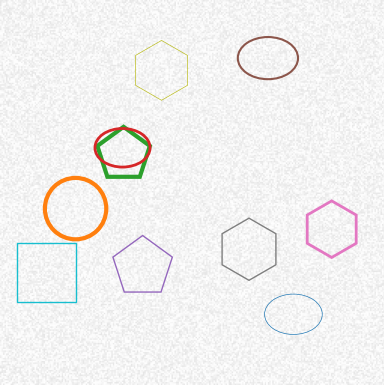[{"shape": "oval", "thickness": 0.5, "radius": 0.37, "center": [0.762, 0.184]}, {"shape": "circle", "thickness": 3, "radius": 0.4, "center": [0.196, 0.458]}, {"shape": "pentagon", "thickness": 3, "radius": 0.36, "center": [0.321, 0.599]}, {"shape": "oval", "thickness": 2, "radius": 0.36, "center": [0.318, 0.616]}, {"shape": "pentagon", "thickness": 1, "radius": 0.41, "center": [0.37, 0.307]}, {"shape": "oval", "thickness": 1.5, "radius": 0.39, "center": [0.696, 0.849]}, {"shape": "hexagon", "thickness": 2, "radius": 0.37, "center": [0.862, 0.405]}, {"shape": "hexagon", "thickness": 1, "radius": 0.4, "center": [0.647, 0.353]}, {"shape": "hexagon", "thickness": 0.5, "radius": 0.39, "center": [0.42, 0.817]}, {"shape": "square", "thickness": 1, "radius": 0.38, "center": [0.12, 0.293]}]